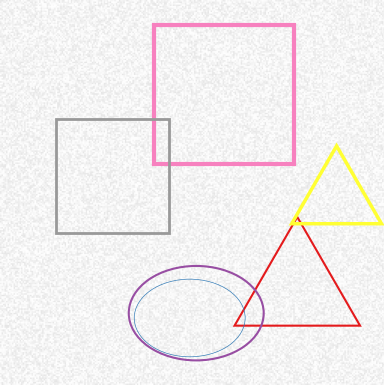[{"shape": "triangle", "thickness": 1.5, "radius": 0.94, "center": [0.772, 0.248]}, {"shape": "oval", "thickness": 0.5, "radius": 0.72, "center": [0.493, 0.174]}, {"shape": "oval", "thickness": 1.5, "radius": 0.88, "center": [0.51, 0.187]}, {"shape": "triangle", "thickness": 2.5, "radius": 0.67, "center": [0.874, 0.486]}, {"shape": "square", "thickness": 3, "radius": 0.91, "center": [0.582, 0.754]}, {"shape": "square", "thickness": 2, "radius": 0.74, "center": [0.292, 0.542]}]